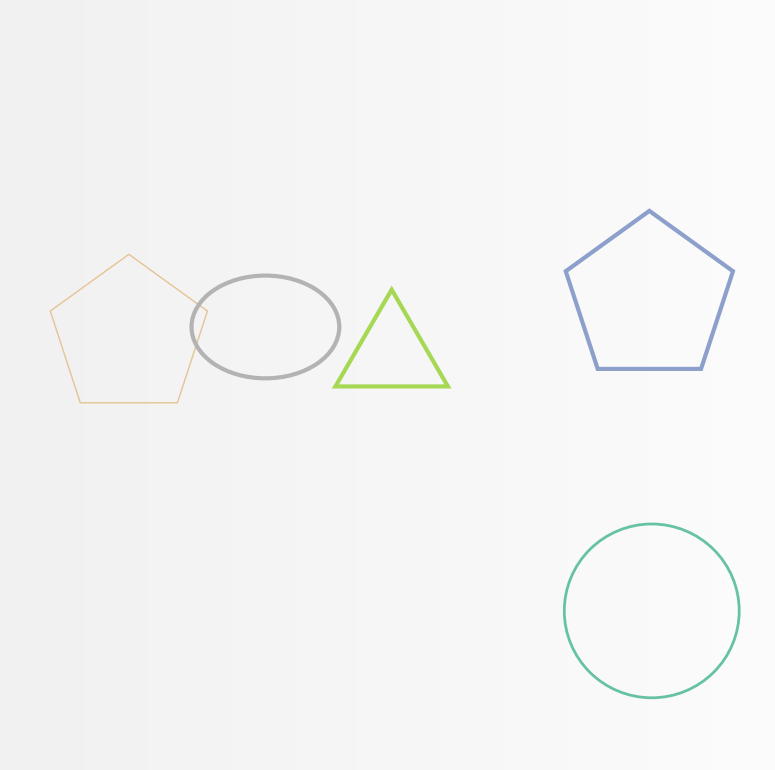[{"shape": "circle", "thickness": 1, "radius": 0.56, "center": [0.841, 0.207]}, {"shape": "pentagon", "thickness": 1.5, "radius": 0.57, "center": [0.838, 0.613]}, {"shape": "triangle", "thickness": 1.5, "radius": 0.42, "center": [0.505, 0.54]}, {"shape": "pentagon", "thickness": 0.5, "radius": 0.53, "center": [0.166, 0.563]}, {"shape": "oval", "thickness": 1.5, "radius": 0.48, "center": [0.342, 0.575]}]